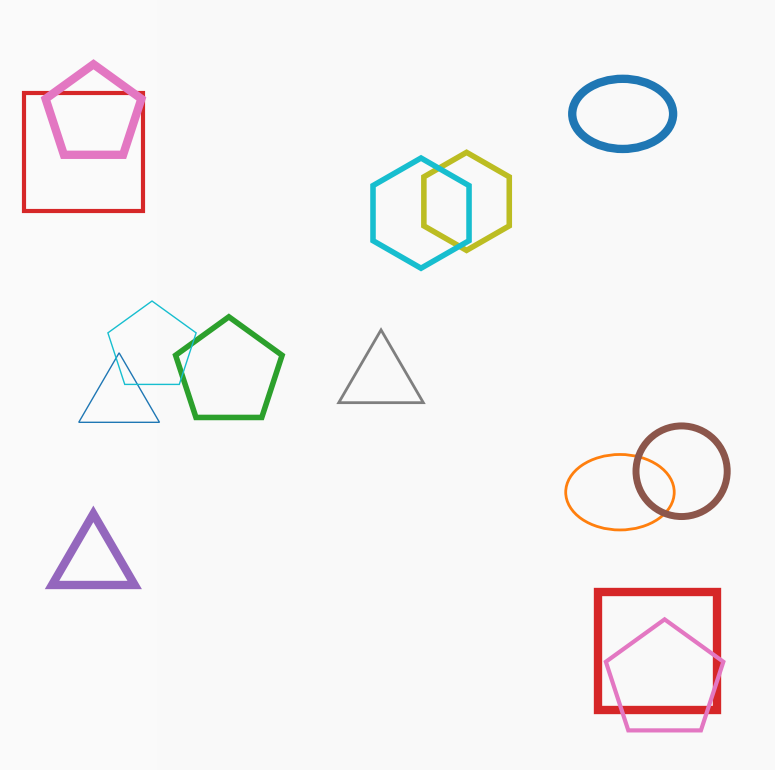[{"shape": "oval", "thickness": 3, "radius": 0.33, "center": [0.803, 0.852]}, {"shape": "triangle", "thickness": 0.5, "radius": 0.3, "center": [0.154, 0.482]}, {"shape": "oval", "thickness": 1, "radius": 0.35, "center": [0.8, 0.361]}, {"shape": "pentagon", "thickness": 2, "radius": 0.36, "center": [0.295, 0.516]}, {"shape": "square", "thickness": 1.5, "radius": 0.39, "center": [0.108, 0.803]}, {"shape": "square", "thickness": 3, "radius": 0.39, "center": [0.848, 0.155]}, {"shape": "triangle", "thickness": 3, "radius": 0.31, "center": [0.12, 0.271]}, {"shape": "circle", "thickness": 2.5, "radius": 0.29, "center": [0.879, 0.388]}, {"shape": "pentagon", "thickness": 3, "radius": 0.32, "center": [0.121, 0.852]}, {"shape": "pentagon", "thickness": 1.5, "radius": 0.4, "center": [0.858, 0.116]}, {"shape": "triangle", "thickness": 1, "radius": 0.32, "center": [0.492, 0.509]}, {"shape": "hexagon", "thickness": 2, "radius": 0.32, "center": [0.602, 0.738]}, {"shape": "pentagon", "thickness": 0.5, "radius": 0.3, "center": [0.196, 0.549]}, {"shape": "hexagon", "thickness": 2, "radius": 0.36, "center": [0.543, 0.723]}]